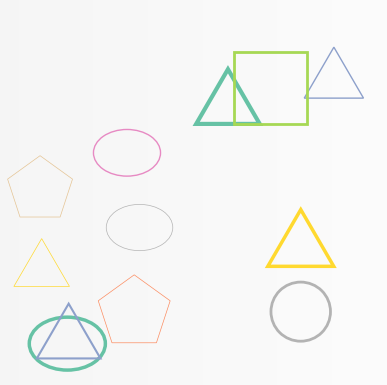[{"shape": "oval", "thickness": 2.5, "radius": 0.49, "center": [0.174, 0.107]}, {"shape": "triangle", "thickness": 3, "radius": 0.47, "center": [0.588, 0.726]}, {"shape": "pentagon", "thickness": 0.5, "radius": 0.49, "center": [0.346, 0.189]}, {"shape": "triangle", "thickness": 1, "radius": 0.44, "center": [0.862, 0.789]}, {"shape": "triangle", "thickness": 1.5, "radius": 0.47, "center": [0.177, 0.116]}, {"shape": "oval", "thickness": 1, "radius": 0.43, "center": [0.328, 0.603]}, {"shape": "square", "thickness": 2, "radius": 0.47, "center": [0.699, 0.772]}, {"shape": "triangle", "thickness": 2.5, "radius": 0.49, "center": [0.776, 0.357]}, {"shape": "triangle", "thickness": 0.5, "radius": 0.41, "center": [0.108, 0.297]}, {"shape": "pentagon", "thickness": 0.5, "radius": 0.44, "center": [0.103, 0.508]}, {"shape": "circle", "thickness": 2, "radius": 0.38, "center": [0.776, 0.191]}, {"shape": "oval", "thickness": 0.5, "radius": 0.43, "center": [0.36, 0.409]}]